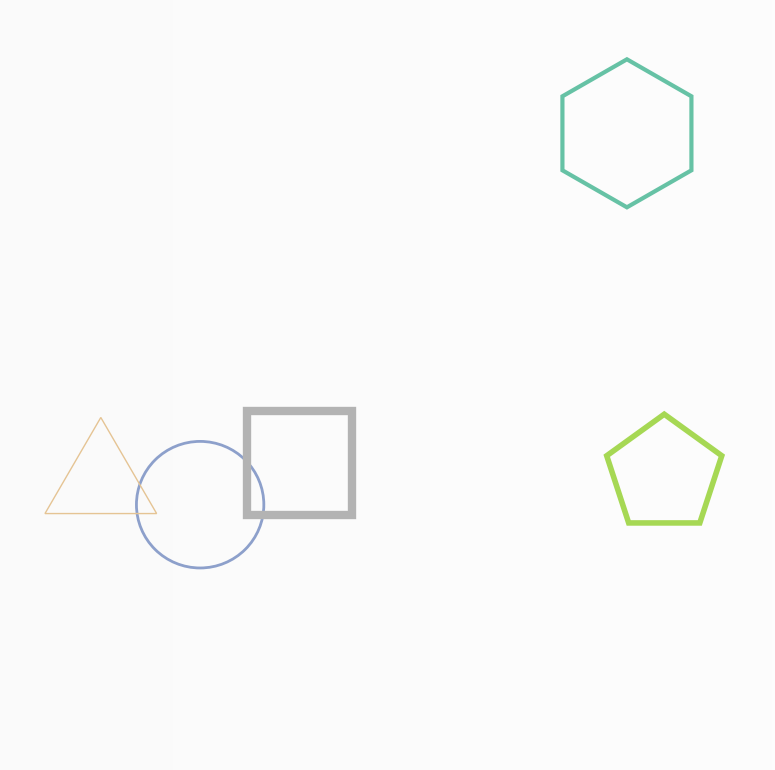[{"shape": "hexagon", "thickness": 1.5, "radius": 0.48, "center": [0.809, 0.827]}, {"shape": "circle", "thickness": 1, "radius": 0.41, "center": [0.258, 0.345]}, {"shape": "pentagon", "thickness": 2, "radius": 0.39, "center": [0.857, 0.384]}, {"shape": "triangle", "thickness": 0.5, "radius": 0.42, "center": [0.13, 0.375]}, {"shape": "square", "thickness": 3, "radius": 0.34, "center": [0.386, 0.399]}]